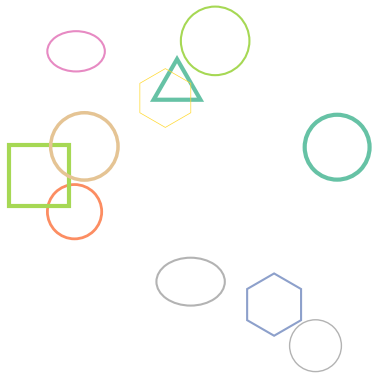[{"shape": "circle", "thickness": 3, "radius": 0.42, "center": [0.876, 0.618]}, {"shape": "triangle", "thickness": 3, "radius": 0.35, "center": [0.46, 0.776]}, {"shape": "circle", "thickness": 2, "radius": 0.35, "center": [0.194, 0.45]}, {"shape": "hexagon", "thickness": 1.5, "radius": 0.4, "center": [0.712, 0.209]}, {"shape": "oval", "thickness": 1.5, "radius": 0.37, "center": [0.198, 0.867]}, {"shape": "square", "thickness": 3, "radius": 0.39, "center": [0.101, 0.544]}, {"shape": "circle", "thickness": 1.5, "radius": 0.45, "center": [0.559, 0.894]}, {"shape": "hexagon", "thickness": 0.5, "radius": 0.38, "center": [0.429, 0.745]}, {"shape": "circle", "thickness": 2.5, "radius": 0.44, "center": [0.219, 0.62]}, {"shape": "oval", "thickness": 1.5, "radius": 0.44, "center": [0.495, 0.268]}, {"shape": "circle", "thickness": 1, "radius": 0.34, "center": [0.819, 0.102]}]